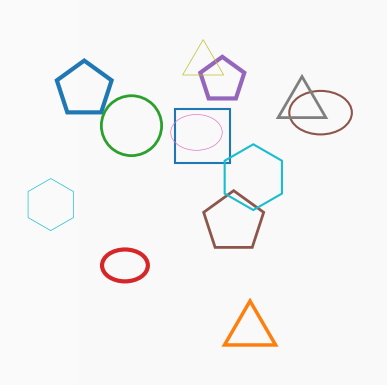[{"shape": "square", "thickness": 1.5, "radius": 0.35, "center": [0.522, 0.648]}, {"shape": "pentagon", "thickness": 3, "radius": 0.37, "center": [0.217, 0.768]}, {"shape": "triangle", "thickness": 2.5, "radius": 0.38, "center": [0.645, 0.142]}, {"shape": "circle", "thickness": 2, "radius": 0.39, "center": [0.339, 0.674]}, {"shape": "oval", "thickness": 3, "radius": 0.3, "center": [0.322, 0.311]}, {"shape": "pentagon", "thickness": 3, "radius": 0.3, "center": [0.574, 0.793]}, {"shape": "pentagon", "thickness": 2, "radius": 0.41, "center": [0.603, 0.423]}, {"shape": "oval", "thickness": 1.5, "radius": 0.4, "center": [0.827, 0.707]}, {"shape": "oval", "thickness": 0.5, "radius": 0.33, "center": [0.507, 0.656]}, {"shape": "triangle", "thickness": 2, "radius": 0.36, "center": [0.779, 0.73]}, {"shape": "triangle", "thickness": 0.5, "radius": 0.31, "center": [0.524, 0.836]}, {"shape": "hexagon", "thickness": 0.5, "radius": 0.34, "center": [0.131, 0.469]}, {"shape": "hexagon", "thickness": 1.5, "radius": 0.43, "center": [0.654, 0.54]}]